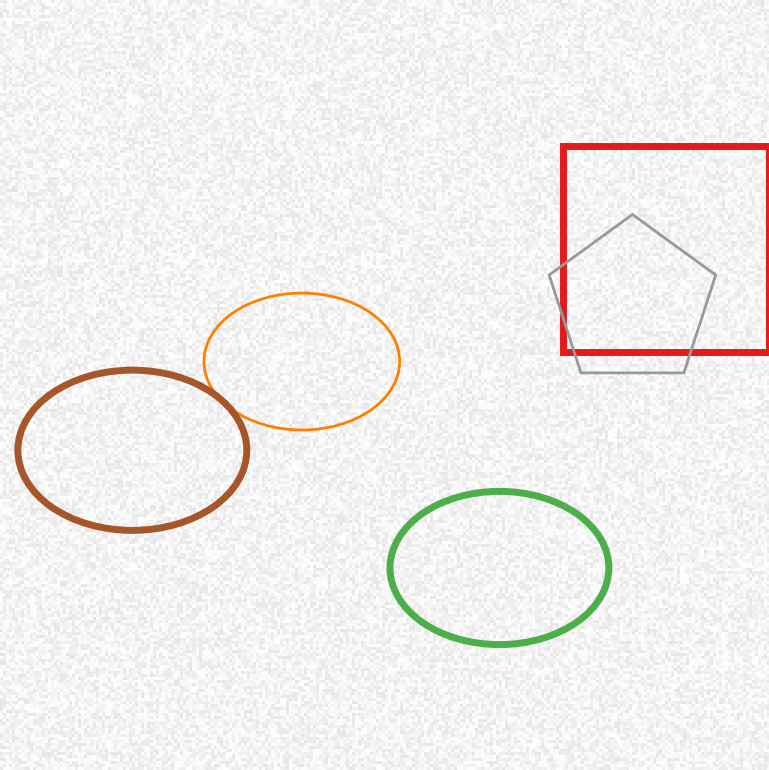[{"shape": "square", "thickness": 2.5, "radius": 0.67, "center": [0.865, 0.676]}, {"shape": "oval", "thickness": 2.5, "radius": 0.71, "center": [0.649, 0.262]}, {"shape": "oval", "thickness": 1, "radius": 0.64, "center": [0.392, 0.53]}, {"shape": "oval", "thickness": 2.5, "radius": 0.74, "center": [0.172, 0.415]}, {"shape": "pentagon", "thickness": 1, "radius": 0.57, "center": [0.821, 0.608]}]